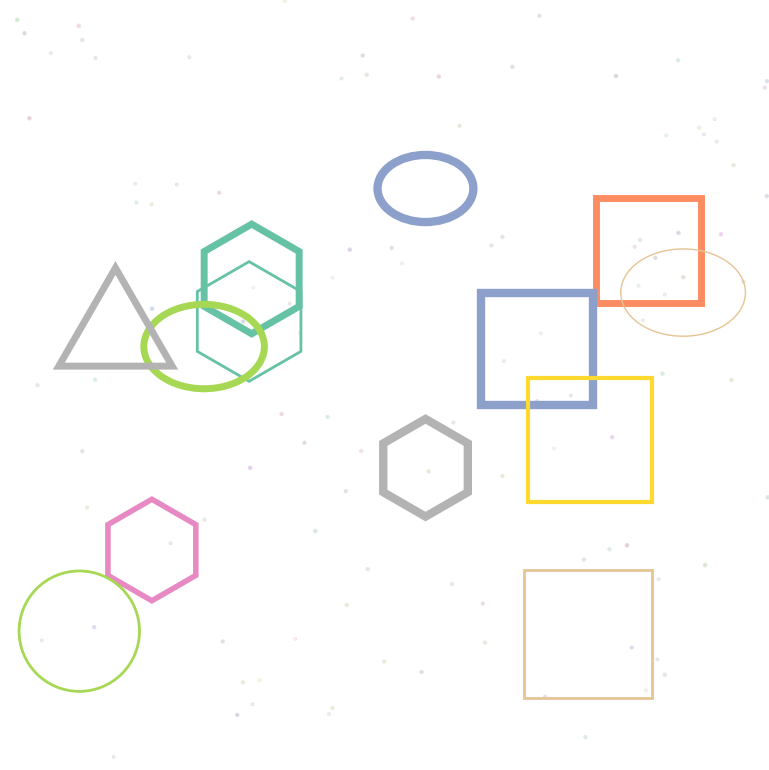[{"shape": "hexagon", "thickness": 2.5, "radius": 0.36, "center": [0.327, 0.638]}, {"shape": "hexagon", "thickness": 1, "radius": 0.39, "center": [0.324, 0.583]}, {"shape": "square", "thickness": 2.5, "radius": 0.34, "center": [0.842, 0.674]}, {"shape": "square", "thickness": 3, "radius": 0.36, "center": [0.698, 0.547]}, {"shape": "oval", "thickness": 3, "radius": 0.31, "center": [0.553, 0.755]}, {"shape": "hexagon", "thickness": 2, "radius": 0.33, "center": [0.197, 0.286]}, {"shape": "oval", "thickness": 2.5, "radius": 0.39, "center": [0.265, 0.55]}, {"shape": "circle", "thickness": 1, "radius": 0.39, "center": [0.103, 0.18]}, {"shape": "square", "thickness": 1.5, "radius": 0.4, "center": [0.766, 0.428]}, {"shape": "oval", "thickness": 0.5, "radius": 0.4, "center": [0.887, 0.62]}, {"shape": "square", "thickness": 1, "radius": 0.42, "center": [0.763, 0.176]}, {"shape": "triangle", "thickness": 2.5, "radius": 0.43, "center": [0.15, 0.567]}, {"shape": "hexagon", "thickness": 3, "radius": 0.32, "center": [0.553, 0.392]}]